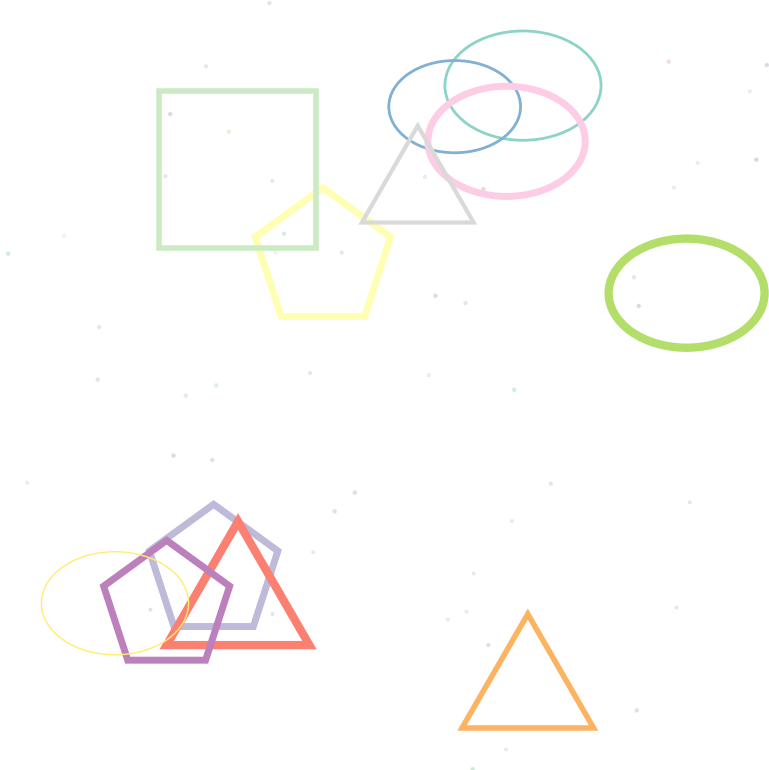[{"shape": "oval", "thickness": 1, "radius": 0.51, "center": [0.679, 0.889]}, {"shape": "pentagon", "thickness": 2.5, "radius": 0.46, "center": [0.419, 0.664]}, {"shape": "pentagon", "thickness": 2.5, "radius": 0.44, "center": [0.277, 0.257]}, {"shape": "triangle", "thickness": 3, "radius": 0.53, "center": [0.309, 0.216]}, {"shape": "oval", "thickness": 1, "radius": 0.43, "center": [0.59, 0.861]}, {"shape": "triangle", "thickness": 2, "radius": 0.49, "center": [0.685, 0.104]}, {"shape": "oval", "thickness": 3, "radius": 0.51, "center": [0.892, 0.619]}, {"shape": "oval", "thickness": 2.5, "radius": 0.51, "center": [0.658, 0.816]}, {"shape": "triangle", "thickness": 1.5, "radius": 0.42, "center": [0.543, 0.753]}, {"shape": "pentagon", "thickness": 2.5, "radius": 0.43, "center": [0.216, 0.212]}, {"shape": "square", "thickness": 2, "radius": 0.51, "center": [0.308, 0.78]}, {"shape": "oval", "thickness": 0.5, "radius": 0.48, "center": [0.149, 0.217]}]